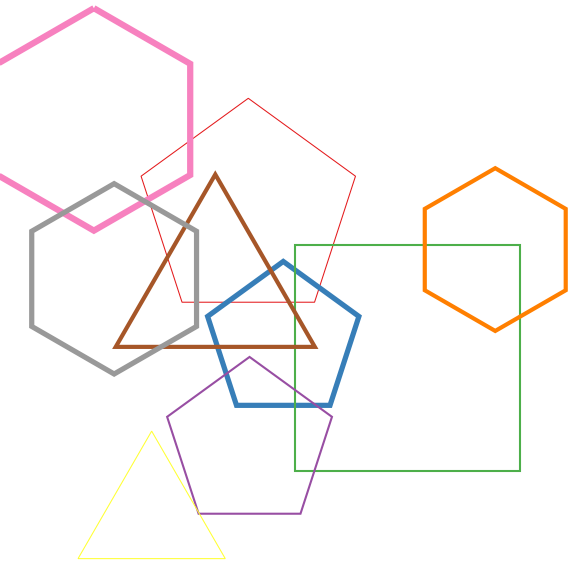[{"shape": "pentagon", "thickness": 0.5, "radius": 0.98, "center": [0.43, 0.634]}, {"shape": "pentagon", "thickness": 2.5, "radius": 0.69, "center": [0.49, 0.409]}, {"shape": "square", "thickness": 1, "radius": 0.98, "center": [0.706, 0.379]}, {"shape": "pentagon", "thickness": 1, "radius": 0.75, "center": [0.432, 0.231]}, {"shape": "hexagon", "thickness": 2, "radius": 0.7, "center": [0.858, 0.567]}, {"shape": "triangle", "thickness": 0.5, "radius": 0.74, "center": [0.263, 0.105]}, {"shape": "triangle", "thickness": 2, "radius": 1.0, "center": [0.373, 0.498]}, {"shape": "hexagon", "thickness": 3, "radius": 0.96, "center": [0.163, 0.792]}, {"shape": "hexagon", "thickness": 2.5, "radius": 0.82, "center": [0.198, 0.516]}]